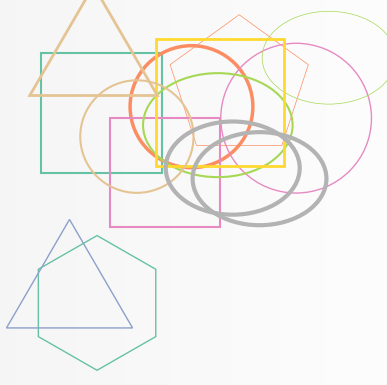[{"shape": "square", "thickness": 1.5, "radius": 0.78, "center": [0.262, 0.707]}, {"shape": "hexagon", "thickness": 1, "radius": 0.87, "center": [0.25, 0.213]}, {"shape": "circle", "thickness": 2.5, "radius": 0.79, "center": [0.494, 0.723]}, {"shape": "pentagon", "thickness": 0.5, "radius": 0.94, "center": [0.617, 0.774]}, {"shape": "triangle", "thickness": 1, "radius": 0.94, "center": [0.179, 0.242]}, {"shape": "circle", "thickness": 1, "radius": 0.97, "center": [0.764, 0.693]}, {"shape": "square", "thickness": 1.5, "radius": 0.7, "center": [0.426, 0.552]}, {"shape": "oval", "thickness": 0.5, "radius": 0.86, "center": [0.849, 0.85]}, {"shape": "oval", "thickness": 1.5, "radius": 0.96, "center": [0.562, 0.675]}, {"shape": "square", "thickness": 2, "radius": 0.82, "center": [0.568, 0.734]}, {"shape": "triangle", "thickness": 2, "radius": 0.95, "center": [0.241, 0.847]}, {"shape": "circle", "thickness": 1.5, "radius": 0.73, "center": [0.353, 0.645]}, {"shape": "oval", "thickness": 3, "radius": 0.86, "center": [0.67, 0.536]}, {"shape": "oval", "thickness": 3, "radius": 0.86, "center": [0.601, 0.563]}]